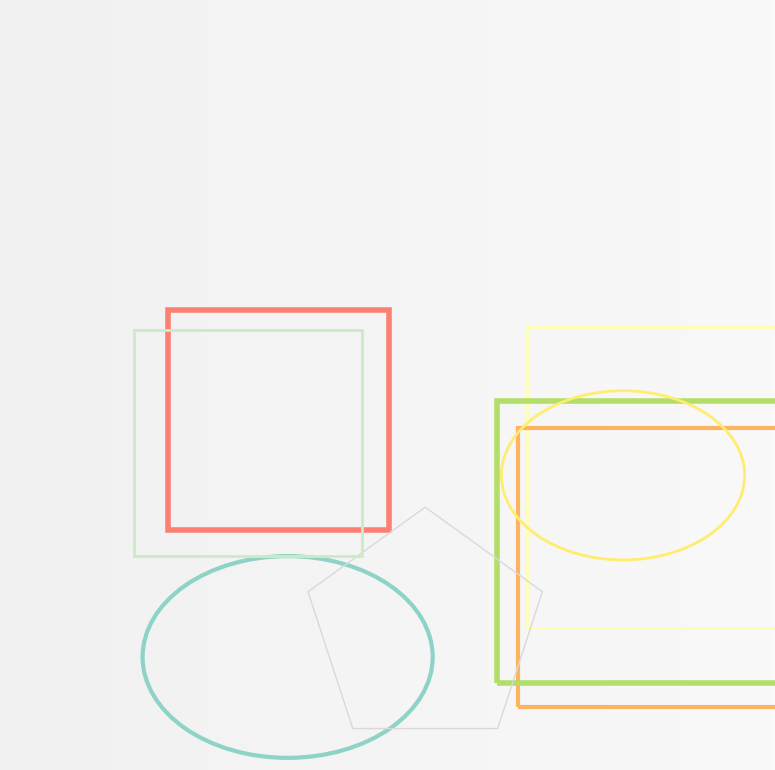[{"shape": "oval", "thickness": 1.5, "radius": 0.94, "center": [0.371, 0.147]}, {"shape": "square", "thickness": 1, "radius": 0.98, "center": [0.876, 0.38]}, {"shape": "square", "thickness": 2, "radius": 0.71, "center": [0.359, 0.454]}, {"shape": "square", "thickness": 1.5, "radius": 0.9, "center": [0.849, 0.263]}, {"shape": "square", "thickness": 2, "radius": 0.91, "center": [0.824, 0.296]}, {"shape": "pentagon", "thickness": 0.5, "radius": 0.79, "center": [0.549, 0.182]}, {"shape": "square", "thickness": 1, "radius": 0.74, "center": [0.32, 0.424]}, {"shape": "oval", "thickness": 1, "radius": 0.78, "center": [0.804, 0.383]}]